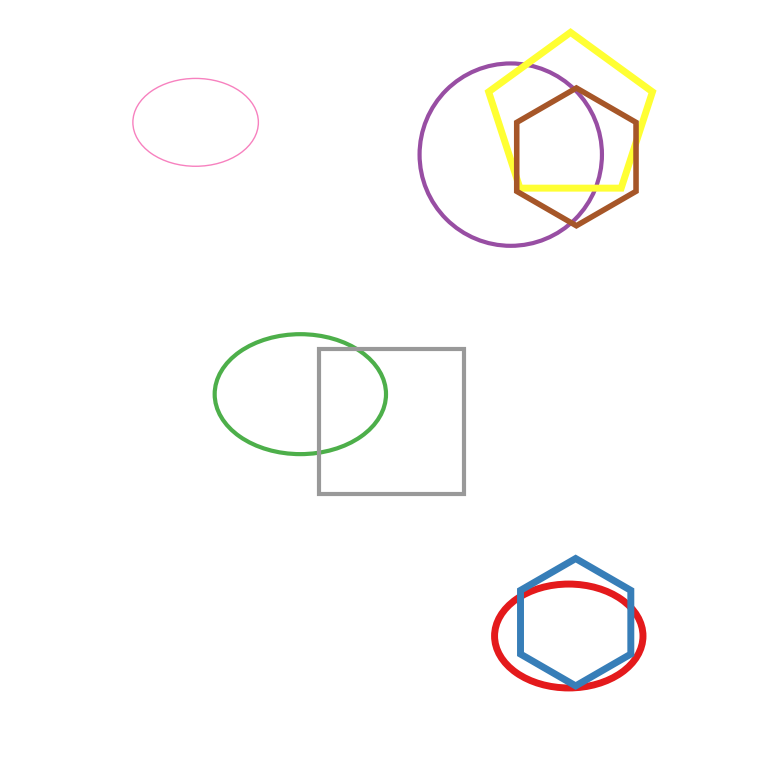[{"shape": "oval", "thickness": 2.5, "radius": 0.48, "center": [0.739, 0.174]}, {"shape": "hexagon", "thickness": 2.5, "radius": 0.41, "center": [0.748, 0.192]}, {"shape": "oval", "thickness": 1.5, "radius": 0.56, "center": [0.39, 0.488]}, {"shape": "circle", "thickness": 1.5, "radius": 0.59, "center": [0.663, 0.799]}, {"shape": "pentagon", "thickness": 2.5, "radius": 0.56, "center": [0.741, 0.846]}, {"shape": "hexagon", "thickness": 2, "radius": 0.45, "center": [0.749, 0.796]}, {"shape": "oval", "thickness": 0.5, "radius": 0.41, "center": [0.254, 0.841]}, {"shape": "square", "thickness": 1.5, "radius": 0.47, "center": [0.509, 0.452]}]